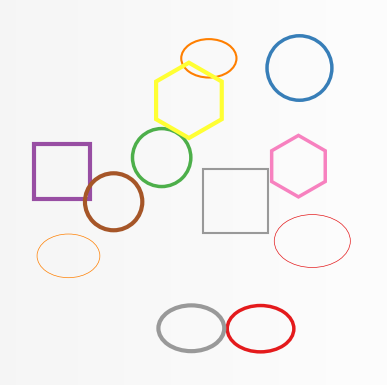[{"shape": "oval", "thickness": 2.5, "radius": 0.43, "center": [0.672, 0.146]}, {"shape": "oval", "thickness": 0.5, "radius": 0.49, "center": [0.806, 0.374]}, {"shape": "circle", "thickness": 2.5, "radius": 0.42, "center": [0.773, 0.823]}, {"shape": "circle", "thickness": 2.5, "radius": 0.38, "center": [0.417, 0.591]}, {"shape": "square", "thickness": 3, "radius": 0.36, "center": [0.159, 0.555]}, {"shape": "oval", "thickness": 0.5, "radius": 0.41, "center": [0.177, 0.335]}, {"shape": "oval", "thickness": 1.5, "radius": 0.36, "center": [0.539, 0.849]}, {"shape": "hexagon", "thickness": 3, "radius": 0.49, "center": [0.488, 0.739]}, {"shape": "circle", "thickness": 3, "radius": 0.37, "center": [0.293, 0.476]}, {"shape": "hexagon", "thickness": 2.5, "radius": 0.4, "center": [0.77, 0.568]}, {"shape": "square", "thickness": 1.5, "radius": 0.42, "center": [0.608, 0.478]}, {"shape": "oval", "thickness": 3, "radius": 0.42, "center": [0.494, 0.147]}]